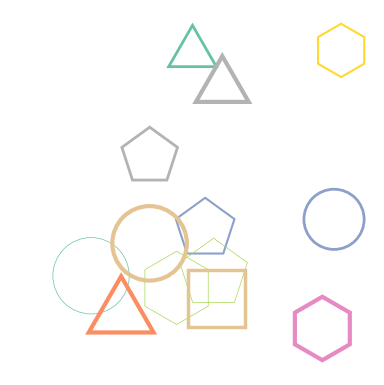[{"shape": "triangle", "thickness": 2, "radius": 0.36, "center": [0.5, 0.863]}, {"shape": "circle", "thickness": 0.5, "radius": 0.5, "center": [0.236, 0.284]}, {"shape": "triangle", "thickness": 3, "radius": 0.49, "center": [0.315, 0.185]}, {"shape": "circle", "thickness": 2, "radius": 0.39, "center": [0.868, 0.43]}, {"shape": "pentagon", "thickness": 1.5, "radius": 0.4, "center": [0.533, 0.406]}, {"shape": "hexagon", "thickness": 3, "radius": 0.41, "center": [0.837, 0.147]}, {"shape": "hexagon", "thickness": 0.5, "radius": 0.47, "center": [0.459, 0.252]}, {"shape": "pentagon", "thickness": 0.5, "radius": 0.46, "center": [0.555, 0.289]}, {"shape": "hexagon", "thickness": 1.5, "radius": 0.35, "center": [0.886, 0.869]}, {"shape": "circle", "thickness": 3, "radius": 0.48, "center": [0.389, 0.368]}, {"shape": "square", "thickness": 2.5, "radius": 0.37, "center": [0.563, 0.225]}, {"shape": "pentagon", "thickness": 2, "radius": 0.38, "center": [0.389, 0.594]}, {"shape": "triangle", "thickness": 3, "radius": 0.4, "center": [0.577, 0.775]}]